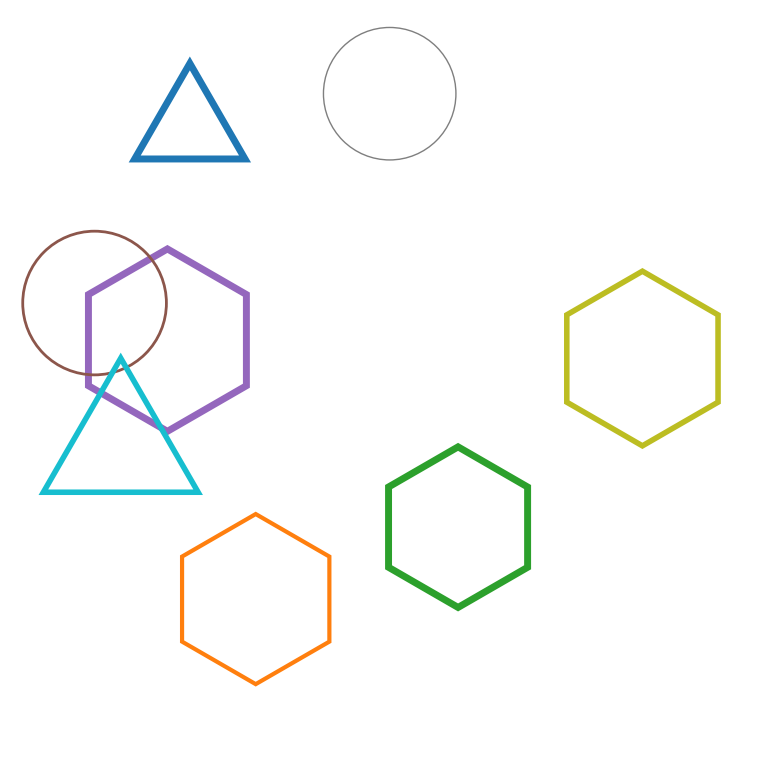[{"shape": "triangle", "thickness": 2.5, "radius": 0.41, "center": [0.247, 0.835]}, {"shape": "hexagon", "thickness": 1.5, "radius": 0.55, "center": [0.332, 0.222]}, {"shape": "hexagon", "thickness": 2.5, "radius": 0.52, "center": [0.595, 0.315]}, {"shape": "hexagon", "thickness": 2.5, "radius": 0.59, "center": [0.217, 0.558]}, {"shape": "circle", "thickness": 1, "radius": 0.47, "center": [0.123, 0.606]}, {"shape": "circle", "thickness": 0.5, "radius": 0.43, "center": [0.506, 0.878]}, {"shape": "hexagon", "thickness": 2, "radius": 0.57, "center": [0.834, 0.534]}, {"shape": "triangle", "thickness": 2, "radius": 0.58, "center": [0.157, 0.419]}]